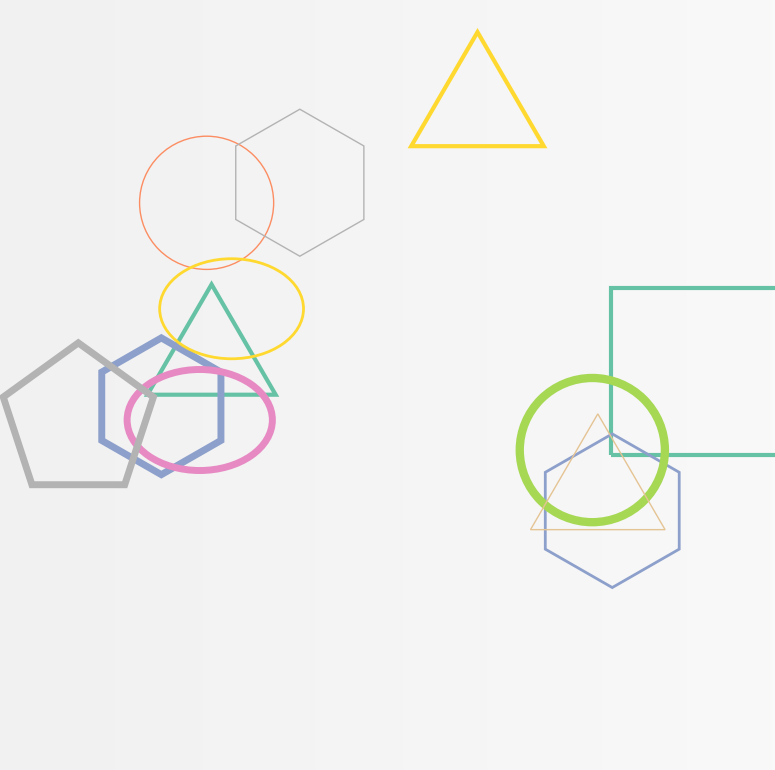[{"shape": "triangle", "thickness": 1.5, "radius": 0.48, "center": [0.273, 0.535]}, {"shape": "square", "thickness": 1.5, "radius": 0.54, "center": [0.898, 0.518]}, {"shape": "circle", "thickness": 0.5, "radius": 0.43, "center": [0.267, 0.737]}, {"shape": "hexagon", "thickness": 1, "radius": 0.5, "center": [0.79, 0.337]}, {"shape": "hexagon", "thickness": 2.5, "radius": 0.44, "center": [0.208, 0.472]}, {"shape": "oval", "thickness": 2.5, "radius": 0.47, "center": [0.258, 0.455]}, {"shape": "circle", "thickness": 3, "radius": 0.47, "center": [0.764, 0.415]}, {"shape": "triangle", "thickness": 1.5, "radius": 0.49, "center": [0.616, 0.86]}, {"shape": "oval", "thickness": 1, "radius": 0.46, "center": [0.299, 0.599]}, {"shape": "triangle", "thickness": 0.5, "radius": 0.5, "center": [0.771, 0.362]}, {"shape": "hexagon", "thickness": 0.5, "radius": 0.48, "center": [0.387, 0.763]}, {"shape": "pentagon", "thickness": 2.5, "radius": 0.51, "center": [0.101, 0.453]}]